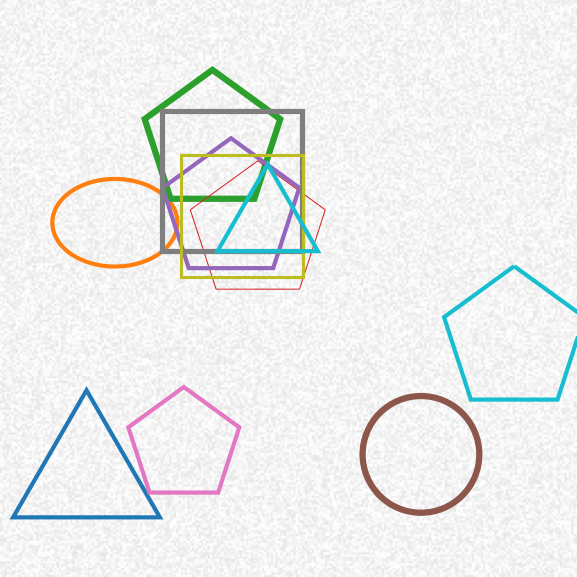[{"shape": "triangle", "thickness": 2, "radius": 0.73, "center": [0.15, 0.177]}, {"shape": "oval", "thickness": 2, "radius": 0.54, "center": [0.199, 0.613]}, {"shape": "pentagon", "thickness": 3, "radius": 0.62, "center": [0.368, 0.755]}, {"shape": "pentagon", "thickness": 0.5, "radius": 0.61, "center": [0.446, 0.598]}, {"shape": "pentagon", "thickness": 2, "radius": 0.62, "center": [0.4, 0.635]}, {"shape": "circle", "thickness": 3, "radius": 0.51, "center": [0.729, 0.212]}, {"shape": "pentagon", "thickness": 2, "radius": 0.51, "center": [0.318, 0.228]}, {"shape": "square", "thickness": 2.5, "radius": 0.61, "center": [0.402, 0.685]}, {"shape": "square", "thickness": 1.5, "radius": 0.53, "center": [0.42, 0.625]}, {"shape": "triangle", "thickness": 2, "radius": 0.5, "center": [0.463, 0.614]}, {"shape": "pentagon", "thickness": 2, "radius": 0.64, "center": [0.89, 0.41]}]